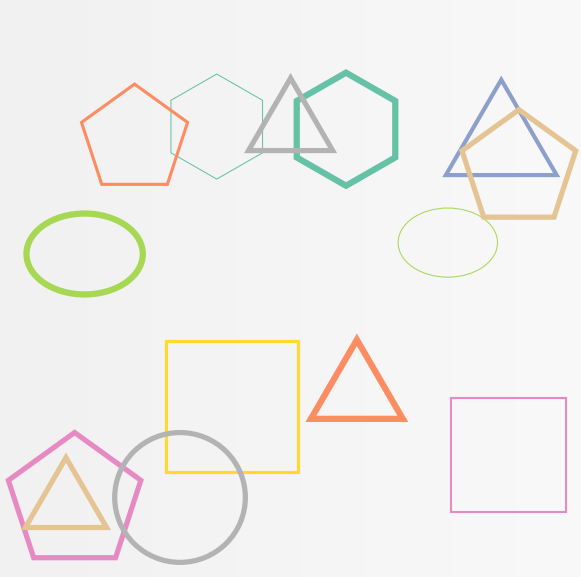[{"shape": "hexagon", "thickness": 0.5, "radius": 0.45, "center": [0.373, 0.78]}, {"shape": "hexagon", "thickness": 3, "radius": 0.49, "center": [0.595, 0.775]}, {"shape": "triangle", "thickness": 3, "radius": 0.46, "center": [0.614, 0.319]}, {"shape": "pentagon", "thickness": 1.5, "radius": 0.48, "center": [0.231, 0.758]}, {"shape": "triangle", "thickness": 2, "radius": 0.55, "center": [0.862, 0.751]}, {"shape": "square", "thickness": 1, "radius": 0.49, "center": [0.875, 0.211]}, {"shape": "pentagon", "thickness": 2.5, "radius": 0.6, "center": [0.128, 0.13]}, {"shape": "oval", "thickness": 0.5, "radius": 0.43, "center": [0.77, 0.579]}, {"shape": "oval", "thickness": 3, "radius": 0.5, "center": [0.146, 0.559]}, {"shape": "square", "thickness": 1.5, "radius": 0.57, "center": [0.399, 0.295]}, {"shape": "pentagon", "thickness": 2.5, "radius": 0.51, "center": [0.893, 0.706]}, {"shape": "triangle", "thickness": 2.5, "radius": 0.4, "center": [0.113, 0.126]}, {"shape": "circle", "thickness": 2.5, "radius": 0.56, "center": [0.31, 0.138]}, {"shape": "triangle", "thickness": 2.5, "radius": 0.42, "center": [0.5, 0.78]}]